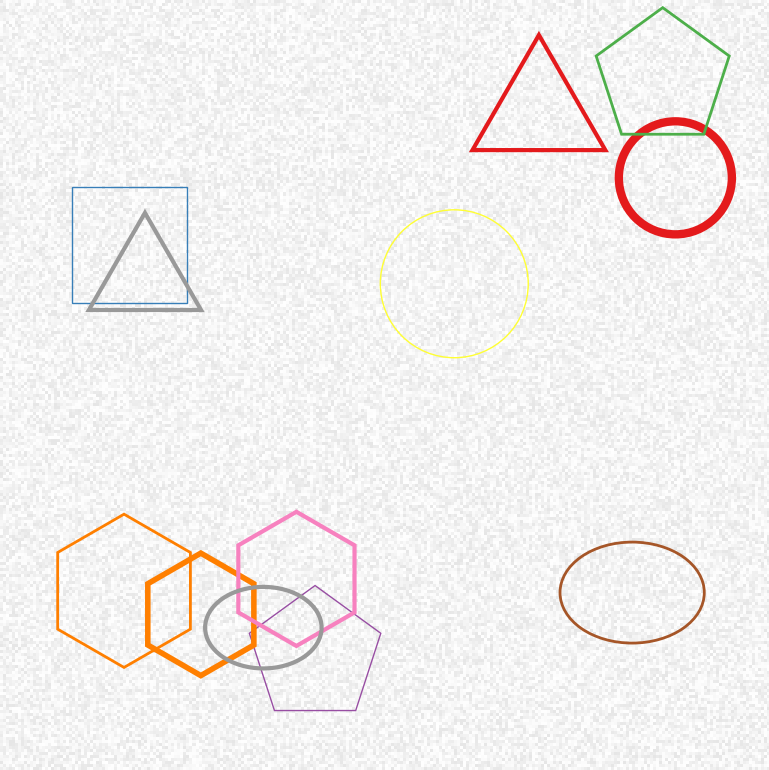[{"shape": "circle", "thickness": 3, "radius": 0.37, "center": [0.877, 0.769]}, {"shape": "triangle", "thickness": 1.5, "radius": 0.5, "center": [0.7, 0.855]}, {"shape": "square", "thickness": 0.5, "radius": 0.37, "center": [0.168, 0.682]}, {"shape": "pentagon", "thickness": 1, "radius": 0.45, "center": [0.861, 0.899]}, {"shape": "pentagon", "thickness": 0.5, "radius": 0.45, "center": [0.409, 0.15]}, {"shape": "hexagon", "thickness": 2, "radius": 0.4, "center": [0.261, 0.202]}, {"shape": "hexagon", "thickness": 1, "radius": 0.5, "center": [0.161, 0.233]}, {"shape": "circle", "thickness": 0.5, "radius": 0.48, "center": [0.59, 0.631]}, {"shape": "oval", "thickness": 1, "radius": 0.47, "center": [0.821, 0.23]}, {"shape": "hexagon", "thickness": 1.5, "radius": 0.44, "center": [0.385, 0.248]}, {"shape": "oval", "thickness": 1.5, "radius": 0.38, "center": [0.342, 0.185]}, {"shape": "triangle", "thickness": 1.5, "radius": 0.42, "center": [0.188, 0.639]}]